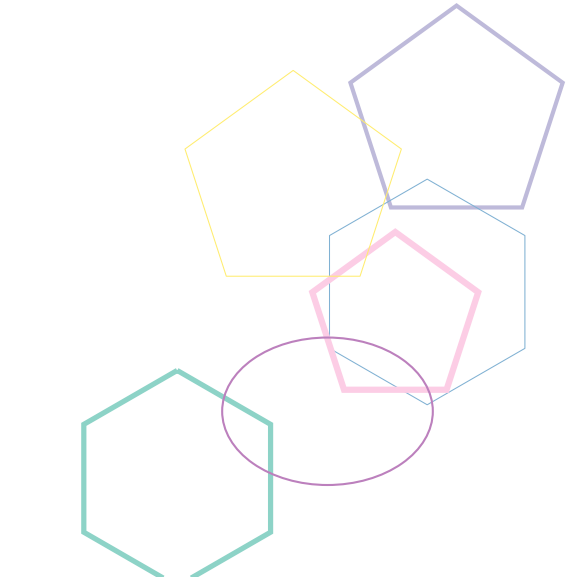[{"shape": "hexagon", "thickness": 2.5, "radius": 0.93, "center": [0.307, 0.171]}, {"shape": "pentagon", "thickness": 2, "radius": 0.97, "center": [0.791, 0.796]}, {"shape": "hexagon", "thickness": 0.5, "radius": 0.98, "center": [0.74, 0.494]}, {"shape": "pentagon", "thickness": 3, "radius": 0.75, "center": [0.684, 0.446]}, {"shape": "oval", "thickness": 1, "radius": 0.91, "center": [0.567, 0.287]}, {"shape": "pentagon", "thickness": 0.5, "radius": 0.98, "center": [0.508, 0.68]}]